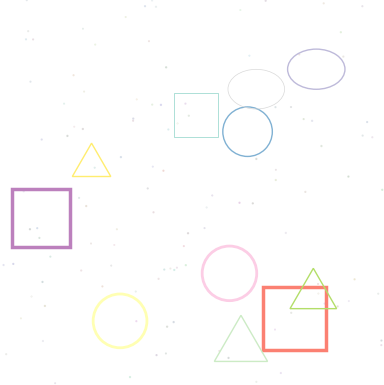[{"shape": "square", "thickness": 0.5, "radius": 0.29, "center": [0.509, 0.702]}, {"shape": "circle", "thickness": 2, "radius": 0.35, "center": [0.312, 0.167]}, {"shape": "oval", "thickness": 1, "radius": 0.37, "center": [0.822, 0.82]}, {"shape": "square", "thickness": 2.5, "radius": 0.41, "center": [0.764, 0.174]}, {"shape": "circle", "thickness": 1, "radius": 0.32, "center": [0.643, 0.658]}, {"shape": "triangle", "thickness": 1, "radius": 0.35, "center": [0.814, 0.233]}, {"shape": "circle", "thickness": 2, "radius": 0.35, "center": [0.596, 0.29]}, {"shape": "oval", "thickness": 0.5, "radius": 0.37, "center": [0.666, 0.768]}, {"shape": "square", "thickness": 2.5, "radius": 0.38, "center": [0.107, 0.434]}, {"shape": "triangle", "thickness": 1, "radius": 0.4, "center": [0.626, 0.101]}, {"shape": "triangle", "thickness": 1, "radius": 0.29, "center": [0.238, 0.57]}]